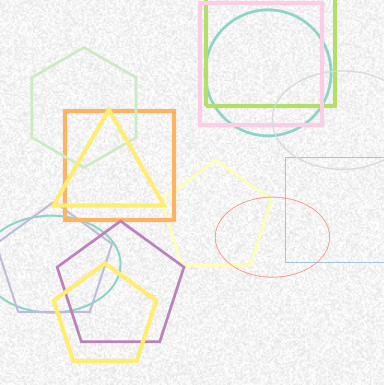[{"shape": "oval", "thickness": 1.5, "radius": 0.9, "center": [0.133, 0.314]}, {"shape": "circle", "thickness": 2, "radius": 0.82, "center": [0.696, 0.811]}, {"shape": "pentagon", "thickness": 2, "radius": 0.75, "center": [0.562, 0.433]}, {"shape": "pentagon", "thickness": 1.5, "radius": 0.79, "center": [0.14, 0.318]}, {"shape": "oval", "thickness": 0.5, "radius": 0.74, "center": [0.708, 0.384]}, {"shape": "square", "thickness": 0.5, "radius": 0.68, "center": [0.877, 0.457]}, {"shape": "square", "thickness": 3, "radius": 0.71, "center": [0.31, 0.57]}, {"shape": "square", "thickness": 3, "radius": 0.84, "center": [0.703, 0.893]}, {"shape": "square", "thickness": 3, "radius": 0.79, "center": [0.678, 0.834]}, {"shape": "oval", "thickness": 1, "radius": 0.91, "center": [0.89, 0.688]}, {"shape": "pentagon", "thickness": 2, "radius": 0.87, "center": [0.313, 0.253]}, {"shape": "hexagon", "thickness": 2, "radius": 0.78, "center": [0.218, 0.721]}, {"shape": "pentagon", "thickness": 3, "radius": 0.7, "center": [0.273, 0.176]}, {"shape": "triangle", "thickness": 3, "radius": 0.83, "center": [0.283, 0.549]}]